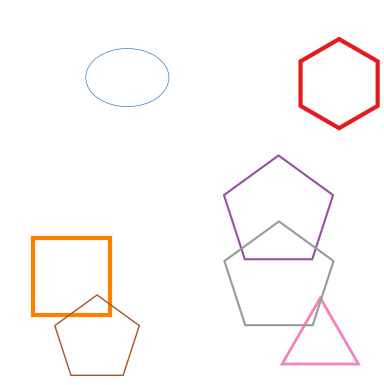[{"shape": "hexagon", "thickness": 3, "radius": 0.58, "center": [0.881, 0.783]}, {"shape": "oval", "thickness": 0.5, "radius": 0.54, "center": [0.331, 0.799]}, {"shape": "pentagon", "thickness": 1.5, "radius": 0.75, "center": [0.723, 0.447]}, {"shape": "square", "thickness": 3, "radius": 0.5, "center": [0.186, 0.282]}, {"shape": "pentagon", "thickness": 1, "radius": 0.58, "center": [0.252, 0.119]}, {"shape": "triangle", "thickness": 2, "radius": 0.57, "center": [0.832, 0.112]}, {"shape": "pentagon", "thickness": 1.5, "radius": 0.75, "center": [0.725, 0.276]}]